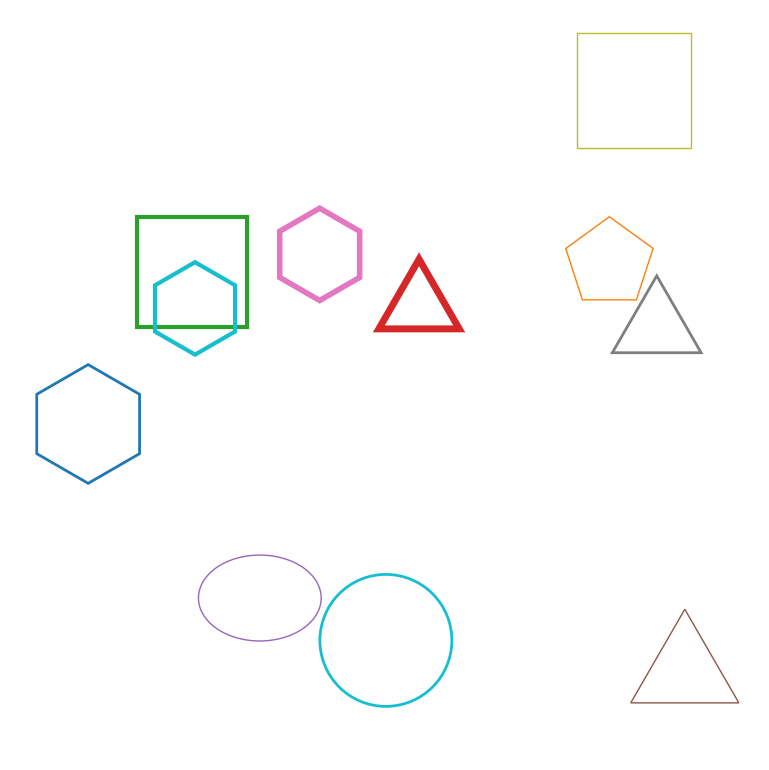[{"shape": "hexagon", "thickness": 1, "radius": 0.39, "center": [0.114, 0.449]}, {"shape": "pentagon", "thickness": 0.5, "radius": 0.3, "center": [0.791, 0.659]}, {"shape": "square", "thickness": 1.5, "radius": 0.36, "center": [0.249, 0.647]}, {"shape": "triangle", "thickness": 2.5, "radius": 0.3, "center": [0.544, 0.603]}, {"shape": "oval", "thickness": 0.5, "radius": 0.4, "center": [0.337, 0.223]}, {"shape": "triangle", "thickness": 0.5, "radius": 0.41, "center": [0.889, 0.128]}, {"shape": "hexagon", "thickness": 2, "radius": 0.3, "center": [0.415, 0.67]}, {"shape": "triangle", "thickness": 1, "radius": 0.33, "center": [0.853, 0.575]}, {"shape": "square", "thickness": 0.5, "radius": 0.37, "center": [0.824, 0.883]}, {"shape": "hexagon", "thickness": 1.5, "radius": 0.3, "center": [0.253, 0.599]}, {"shape": "circle", "thickness": 1, "radius": 0.43, "center": [0.501, 0.168]}]